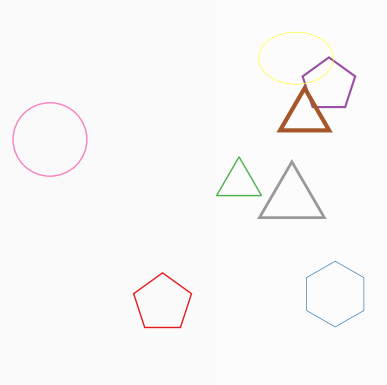[{"shape": "pentagon", "thickness": 1, "radius": 0.39, "center": [0.42, 0.213]}, {"shape": "hexagon", "thickness": 0.5, "radius": 0.43, "center": [0.865, 0.236]}, {"shape": "triangle", "thickness": 1, "radius": 0.33, "center": [0.617, 0.525]}, {"shape": "pentagon", "thickness": 1.5, "radius": 0.36, "center": [0.849, 0.78]}, {"shape": "oval", "thickness": 0.5, "radius": 0.48, "center": [0.764, 0.849]}, {"shape": "triangle", "thickness": 3, "radius": 0.37, "center": [0.786, 0.698]}, {"shape": "circle", "thickness": 1, "radius": 0.48, "center": [0.129, 0.638]}, {"shape": "triangle", "thickness": 2, "radius": 0.48, "center": [0.753, 0.483]}]